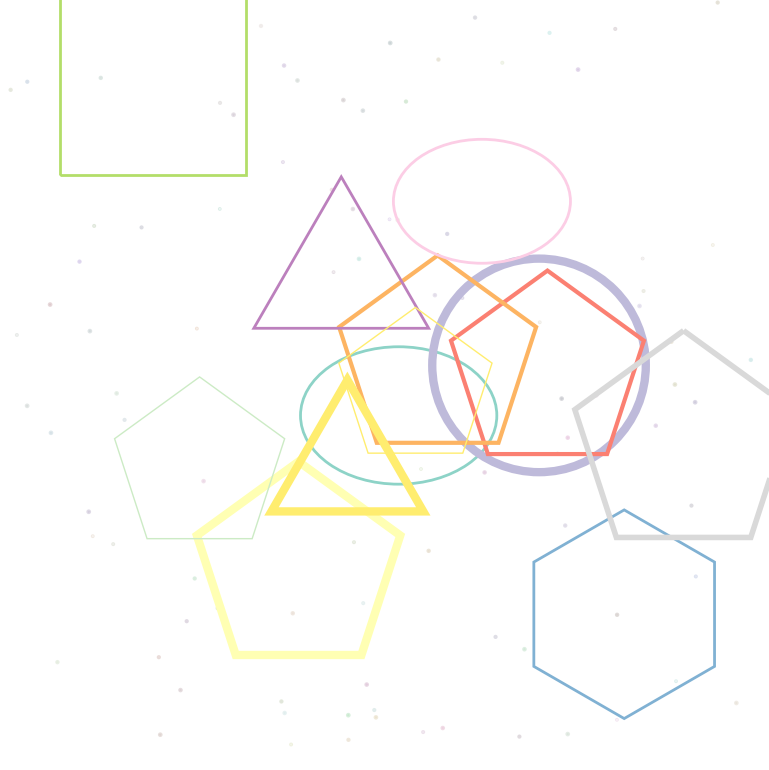[{"shape": "oval", "thickness": 1, "radius": 0.64, "center": [0.518, 0.46]}, {"shape": "pentagon", "thickness": 3, "radius": 0.69, "center": [0.388, 0.262]}, {"shape": "circle", "thickness": 3, "radius": 0.69, "center": [0.7, 0.525]}, {"shape": "pentagon", "thickness": 1.5, "radius": 0.66, "center": [0.711, 0.517]}, {"shape": "hexagon", "thickness": 1, "radius": 0.68, "center": [0.811, 0.202]}, {"shape": "pentagon", "thickness": 1.5, "radius": 0.67, "center": [0.568, 0.534]}, {"shape": "square", "thickness": 1, "radius": 0.6, "center": [0.199, 0.893]}, {"shape": "oval", "thickness": 1, "radius": 0.57, "center": [0.626, 0.739]}, {"shape": "pentagon", "thickness": 2, "radius": 0.74, "center": [0.888, 0.422]}, {"shape": "triangle", "thickness": 1, "radius": 0.66, "center": [0.443, 0.639]}, {"shape": "pentagon", "thickness": 0.5, "radius": 0.58, "center": [0.259, 0.394]}, {"shape": "triangle", "thickness": 3, "radius": 0.57, "center": [0.451, 0.393]}, {"shape": "pentagon", "thickness": 0.5, "radius": 0.52, "center": [0.54, 0.496]}]